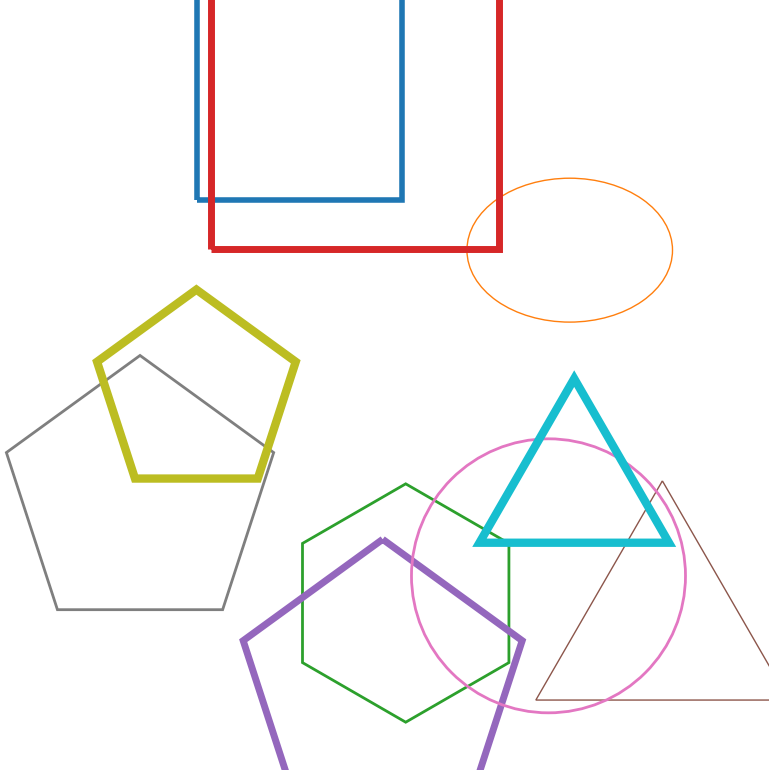[{"shape": "square", "thickness": 2, "radius": 0.67, "center": [0.389, 0.873]}, {"shape": "oval", "thickness": 0.5, "radius": 0.67, "center": [0.74, 0.675]}, {"shape": "hexagon", "thickness": 1, "radius": 0.77, "center": [0.527, 0.217]}, {"shape": "square", "thickness": 2.5, "radius": 0.93, "center": [0.461, 0.864]}, {"shape": "pentagon", "thickness": 2.5, "radius": 0.95, "center": [0.497, 0.109]}, {"shape": "triangle", "thickness": 0.5, "radius": 0.95, "center": [0.86, 0.186]}, {"shape": "circle", "thickness": 1, "radius": 0.89, "center": [0.712, 0.252]}, {"shape": "pentagon", "thickness": 1, "radius": 0.91, "center": [0.182, 0.356]}, {"shape": "pentagon", "thickness": 3, "radius": 0.68, "center": [0.255, 0.488]}, {"shape": "triangle", "thickness": 3, "radius": 0.71, "center": [0.746, 0.366]}]